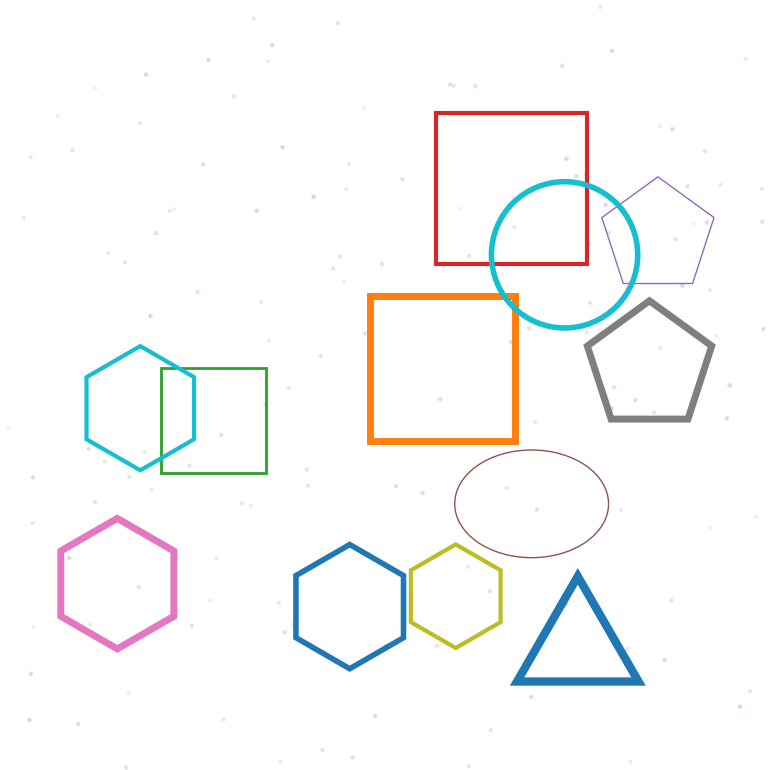[{"shape": "triangle", "thickness": 3, "radius": 0.46, "center": [0.75, 0.16]}, {"shape": "hexagon", "thickness": 2, "radius": 0.4, "center": [0.454, 0.212]}, {"shape": "square", "thickness": 2.5, "radius": 0.47, "center": [0.575, 0.521]}, {"shape": "square", "thickness": 1, "radius": 0.34, "center": [0.277, 0.454]}, {"shape": "square", "thickness": 1.5, "radius": 0.49, "center": [0.664, 0.755]}, {"shape": "pentagon", "thickness": 0.5, "radius": 0.38, "center": [0.854, 0.694]}, {"shape": "oval", "thickness": 0.5, "radius": 0.5, "center": [0.69, 0.346]}, {"shape": "hexagon", "thickness": 2.5, "radius": 0.42, "center": [0.152, 0.242]}, {"shape": "pentagon", "thickness": 2.5, "radius": 0.42, "center": [0.844, 0.524]}, {"shape": "hexagon", "thickness": 1.5, "radius": 0.34, "center": [0.592, 0.226]}, {"shape": "circle", "thickness": 2, "radius": 0.47, "center": [0.733, 0.669]}, {"shape": "hexagon", "thickness": 1.5, "radius": 0.4, "center": [0.182, 0.47]}]